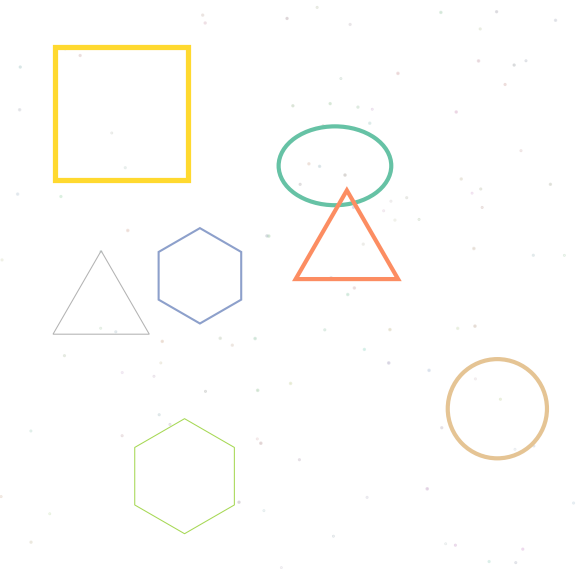[{"shape": "oval", "thickness": 2, "radius": 0.49, "center": [0.58, 0.712]}, {"shape": "triangle", "thickness": 2, "radius": 0.51, "center": [0.601, 0.567]}, {"shape": "hexagon", "thickness": 1, "radius": 0.41, "center": [0.346, 0.522]}, {"shape": "hexagon", "thickness": 0.5, "radius": 0.5, "center": [0.32, 0.175]}, {"shape": "square", "thickness": 2.5, "radius": 0.58, "center": [0.21, 0.803]}, {"shape": "circle", "thickness": 2, "radius": 0.43, "center": [0.861, 0.291]}, {"shape": "triangle", "thickness": 0.5, "radius": 0.48, "center": [0.175, 0.469]}]